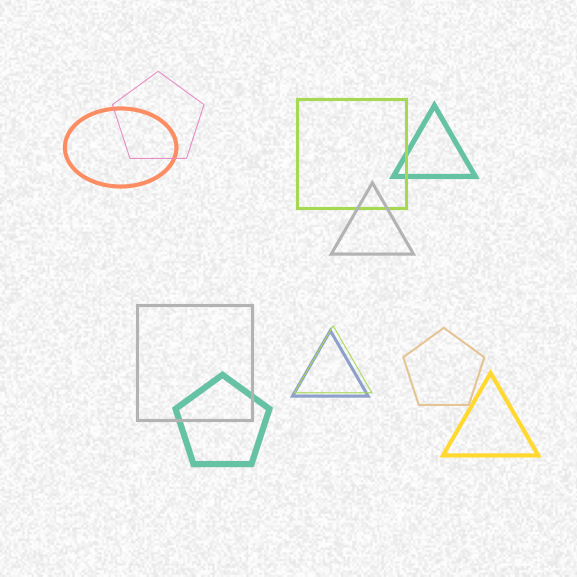[{"shape": "triangle", "thickness": 2.5, "radius": 0.41, "center": [0.752, 0.735]}, {"shape": "pentagon", "thickness": 3, "radius": 0.43, "center": [0.385, 0.265]}, {"shape": "oval", "thickness": 2, "radius": 0.48, "center": [0.209, 0.744]}, {"shape": "triangle", "thickness": 1.5, "radius": 0.38, "center": [0.572, 0.351]}, {"shape": "pentagon", "thickness": 0.5, "radius": 0.42, "center": [0.274, 0.792]}, {"shape": "triangle", "thickness": 0.5, "radius": 0.39, "center": [0.577, 0.358]}, {"shape": "square", "thickness": 1.5, "radius": 0.47, "center": [0.608, 0.733]}, {"shape": "triangle", "thickness": 2, "radius": 0.48, "center": [0.85, 0.258]}, {"shape": "pentagon", "thickness": 1, "radius": 0.37, "center": [0.768, 0.358]}, {"shape": "triangle", "thickness": 1.5, "radius": 0.41, "center": [0.645, 0.6]}, {"shape": "square", "thickness": 1.5, "radius": 0.5, "center": [0.336, 0.372]}]